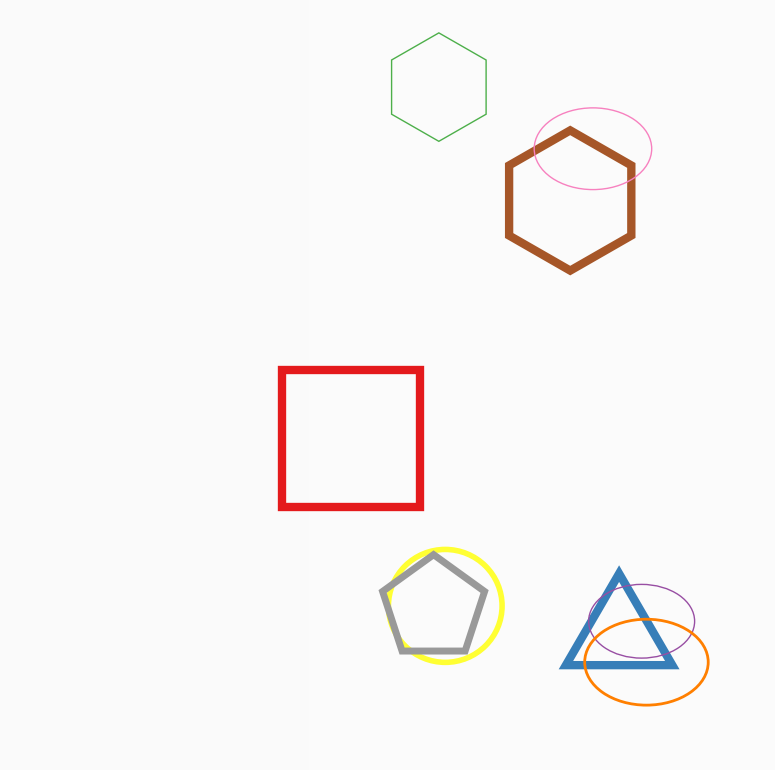[{"shape": "square", "thickness": 3, "radius": 0.45, "center": [0.453, 0.43]}, {"shape": "triangle", "thickness": 3, "radius": 0.4, "center": [0.799, 0.176]}, {"shape": "hexagon", "thickness": 0.5, "radius": 0.35, "center": [0.566, 0.887]}, {"shape": "oval", "thickness": 0.5, "radius": 0.34, "center": [0.828, 0.193]}, {"shape": "oval", "thickness": 1, "radius": 0.4, "center": [0.834, 0.14]}, {"shape": "circle", "thickness": 2, "radius": 0.37, "center": [0.575, 0.213]}, {"shape": "hexagon", "thickness": 3, "radius": 0.46, "center": [0.736, 0.74]}, {"shape": "oval", "thickness": 0.5, "radius": 0.38, "center": [0.765, 0.807]}, {"shape": "pentagon", "thickness": 2.5, "radius": 0.35, "center": [0.559, 0.21]}]